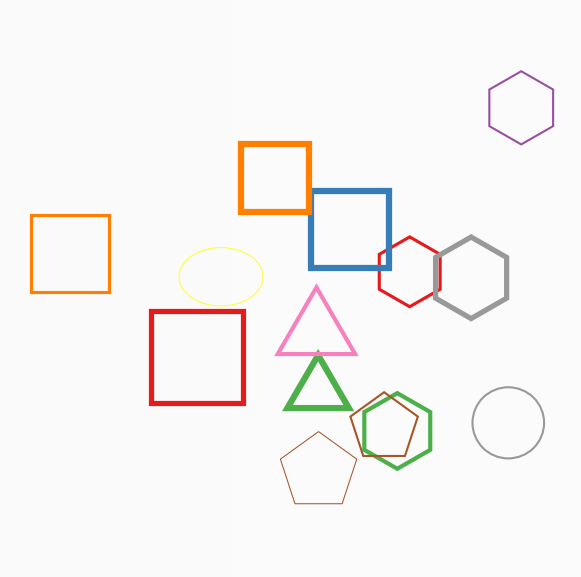[{"shape": "hexagon", "thickness": 1.5, "radius": 0.3, "center": [0.705, 0.528]}, {"shape": "square", "thickness": 2.5, "radius": 0.4, "center": [0.339, 0.381]}, {"shape": "square", "thickness": 3, "radius": 0.33, "center": [0.602, 0.602]}, {"shape": "triangle", "thickness": 3, "radius": 0.31, "center": [0.547, 0.323]}, {"shape": "hexagon", "thickness": 2, "radius": 0.33, "center": [0.683, 0.253]}, {"shape": "hexagon", "thickness": 1, "radius": 0.32, "center": [0.897, 0.812]}, {"shape": "square", "thickness": 1.5, "radius": 0.33, "center": [0.12, 0.56]}, {"shape": "square", "thickness": 3, "radius": 0.29, "center": [0.473, 0.691]}, {"shape": "oval", "thickness": 0.5, "radius": 0.36, "center": [0.38, 0.52]}, {"shape": "pentagon", "thickness": 0.5, "radius": 0.35, "center": [0.548, 0.183]}, {"shape": "pentagon", "thickness": 1, "radius": 0.31, "center": [0.661, 0.259]}, {"shape": "triangle", "thickness": 2, "radius": 0.38, "center": [0.544, 0.425]}, {"shape": "circle", "thickness": 1, "radius": 0.31, "center": [0.874, 0.267]}, {"shape": "hexagon", "thickness": 2.5, "radius": 0.35, "center": [0.811, 0.518]}]